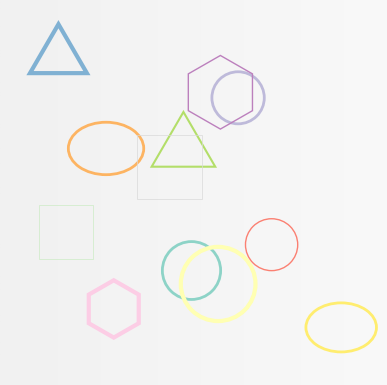[{"shape": "circle", "thickness": 2, "radius": 0.38, "center": [0.494, 0.297]}, {"shape": "circle", "thickness": 3, "radius": 0.48, "center": [0.563, 0.262]}, {"shape": "circle", "thickness": 2, "radius": 0.34, "center": [0.614, 0.746]}, {"shape": "circle", "thickness": 1, "radius": 0.34, "center": [0.701, 0.364]}, {"shape": "triangle", "thickness": 3, "radius": 0.42, "center": [0.151, 0.852]}, {"shape": "oval", "thickness": 2, "radius": 0.49, "center": [0.274, 0.614]}, {"shape": "triangle", "thickness": 1.5, "radius": 0.47, "center": [0.473, 0.614]}, {"shape": "hexagon", "thickness": 3, "radius": 0.37, "center": [0.294, 0.198]}, {"shape": "square", "thickness": 0.5, "radius": 0.42, "center": [0.438, 0.566]}, {"shape": "hexagon", "thickness": 1, "radius": 0.48, "center": [0.569, 0.76]}, {"shape": "square", "thickness": 0.5, "radius": 0.35, "center": [0.17, 0.397]}, {"shape": "oval", "thickness": 2, "radius": 0.46, "center": [0.88, 0.15]}]